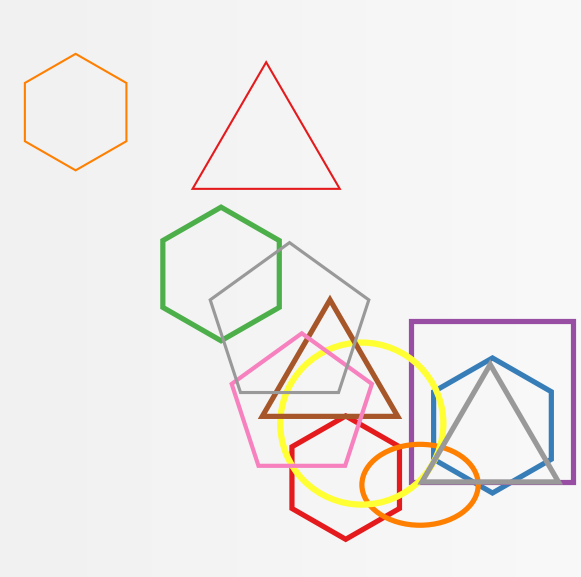[{"shape": "hexagon", "thickness": 2.5, "radius": 0.53, "center": [0.595, 0.172]}, {"shape": "triangle", "thickness": 1, "radius": 0.73, "center": [0.458, 0.745]}, {"shape": "hexagon", "thickness": 2.5, "radius": 0.58, "center": [0.847, 0.262]}, {"shape": "hexagon", "thickness": 2.5, "radius": 0.58, "center": [0.38, 0.525]}, {"shape": "square", "thickness": 2.5, "radius": 0.7, "center": [0.846, 0.303]}, {"shape": "oval", "thickness": 2.5, "radius": 0.5, "center": [0.723, 0.16]}, {"shape": "hexagon", "thickness": 1, "radius": 0.5, "center": [0.13, 0.805]}, {"shape": "circle", "thickness": 3, "radius": 0.7, "center": [0.622, 0.266]}, {"shape": "triangle", "thickness": 2.5, "radius": 0.67, "center": [0.568, 0.345]}, {"shape": "pentagon", "thickness": 2, "radius": 0.63, "center": [0.519, 0.295]}, {"shape": "pentagon", "thickness": 1.5, "radius": 0.72, "center": [0.498, 0.436]}, {"shape": "triangle", "thickness": 2.5, "radius": 0.68, "center": [0.843, 0.232]}]